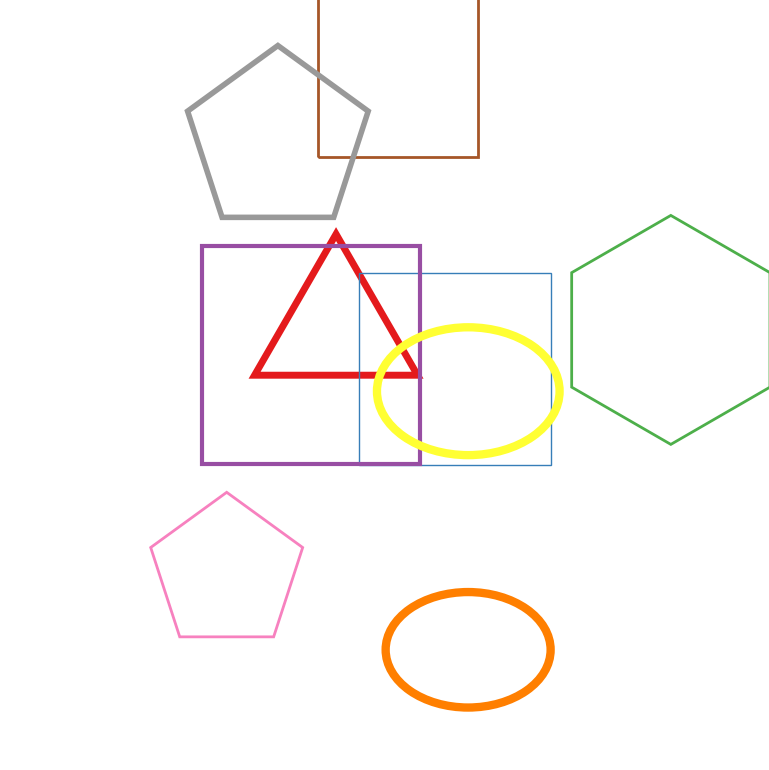[{"shape": "triangle", "thickness": 2.5, "radius": 0.61, "center": [0.436, 0.574]}, {"shape": "square", "thickness": 0.5, "radius": 0.62, "center": [0.59, 0.521]}, {"shape": "hexagon", "thickness": 1, "radius": 0.74, "center": [0.871, 0.572]}, {"shape": "square", "thickness": 1.5, "radius": 0.71, "center": [0.404, 0.539]}, {"shape": "oval", "thickness": 3, "radius": 0.54, "center": [0.608, 0.156]}, {"shape": "oval", "thickness": 3, "radius": 0.59, "center": [0.608, 0.492]}, {"shape": "square", "thickness": 1, "radius": 0.52, "center": [0.517, 0.899]}, {"shape": "pentagon", "thickness": 1, "radius": 0.52, "center": [0.294, 0.257]}, {"shape": "pentagon", "thickness": 2, "radius": 0.62, "center": [0.361, 0.817]}]